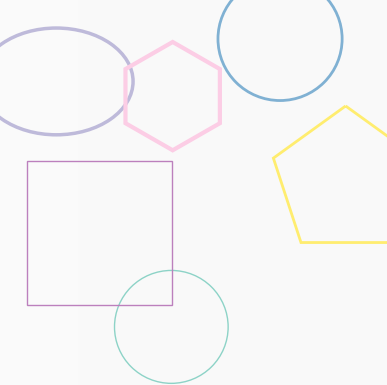[{"shape": "circle", "thickness": 1, "radius": 0.73, "center": [0.442, 0.151]}, {"shape": "oval", "thickness": 2.5, "radius": 0.99, "center": [0.145, 0.789]}, {"shape": "circle", "thickness": 2, "radius": 0.8, "center": [0.723, 0.899]}, {"shape": "hexagon", "thickness": 3, "radius": 0.7, "center": [0.446, 0.75]}, {"shape": "square", "thickness": 1, "radius": 0.94, "center": [0.257, 0.395]}, {"shape": "pentagon", "thickness": 2, "radius": 0.98, "center": [0.892, 0.529]}]